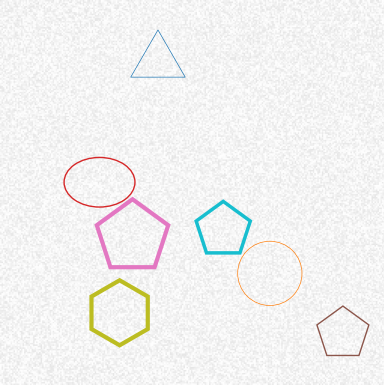[{"shape": "triangle", "thickness": 0.5, "radius": 0.41, "center": [0.41, 0.84]}, {"shape": "circle", "thickness": 0.5, "radius": 0.42, "center": [0.701, 0.29]}, {"shape": "oval", "thickness": 1, "radius": 0.46, "center": [0.258, 0.527]}, {"shape": "pentagon", "thickness": 1, "radius": 0.35, "center": [0.891, 0.134]}, {"shape": "pentagon", "thickness": 3, "radius": 0.49, "center": [0.344, 0.385]}, {"shape": "hexagon", "thickness": 3, "radius": 0.42, "center": [0.311, 0.188]}, {"shape": "pentagon", "thickness": 2.5, "radius": 0.37, "center": [0.58, 0.403]}]